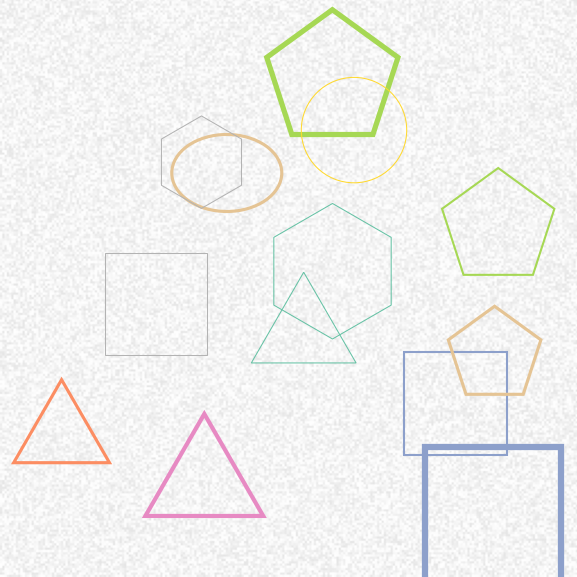[{"shape": "triangle", "thickness": 0.5, "radius": 0.52, "center": [0.526, 0.423]}, {"shape": "hexagon", "thickness": 0.5, "radius": 0.59, "center": [0.576, 0.529]}, {"shape": "triangle", "thickness": 1.5, "radius": 0.48, "center": [0.107, 0.246]}, {"shape": "square", "thickness": 1, "radius": 0.44, "center": [0.789, 0.3]}, {"shape": "square", "thickness": 3, "radius": 0.59, "center": [0.854, 0.106]}, {"shape": "triangle", "thickness": 2, "radius": 0.59, "center": [0.354, 0.165]}, {"shape": "pentagon", "thickness": 2.5, "radius": 0.6, "center": [0.576, 0.863]}, {"shape": "pentagon", "thickness": 1, "radius": 0.51, "center": [0.863, 0.606]}, {"shape": "circle", "thickness": 0.5, "radius": 0.46, "center": [0.613, 0.774]}, {"shape": "oval", "thickness": 1.5, "radius": 0.48, "center": [0.393, 0.7]}, {"shape": "pentagon", "thickness": 1.5, "radius": 0.42, "center": [0.856, 0.385]}, {"shape": "square", "thickness": 0.5, "radius": 0.44, "center": [0.27, 0.473]}, {"shape": "hexagon", "thickness": 0.5, "radius": 0.4, "center": [0.349, 0.718]}]